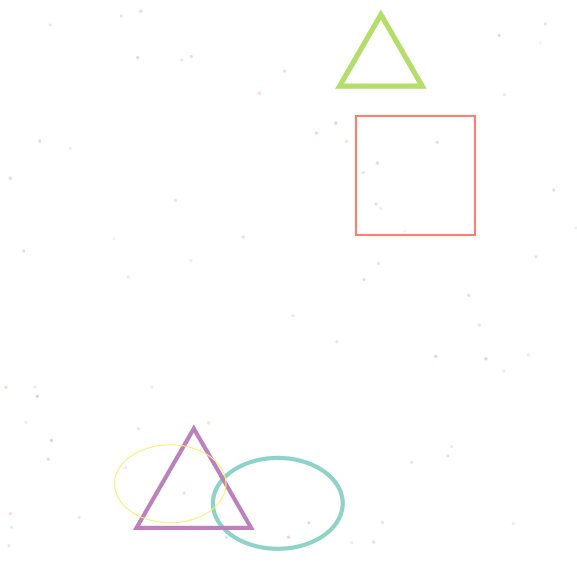[{"shape": "oval", "thickness": 2, "radius": 0.56, "center": [0.481, 0.128]}, {"shape": "square", "thickness": 1, "radius": 0.52, "center": [0.719, 0.695]}, {"shape": "triangle", "thickness": 2.5, "radius": 0.41, "center": [0.66, 0.891]}, {"shape": "triangle", "thickness": 2, "radius": 0.57, "center": [0.336, 0.142]}, {"shape": "oval", "thickness": 0.5, "radius": 0.48, "center": [0.295, 0.161]}]